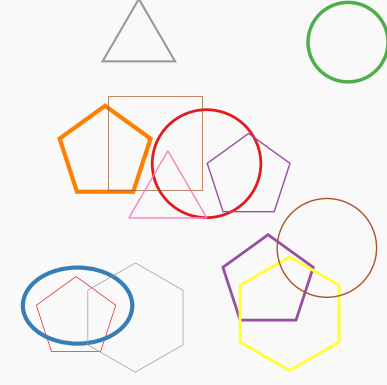[{"shape": "pentagon", "thickness": 0.5, "radius": 0.54, "center": [0.196, 0.174]}, {"shape": "circle", "thickness": 2, "radius": 0.7, "center": [0.533, 0.575]}, {"shape": "oval", "thickness": 3, "radius": 0.71, "center": [0.2, 0.206]}, {"shape": "circle", "thickness": 2.5, "radius": 0.52, "center": [0.898, 0.891]}, {"shape": "pentagon", "thickness": 2, "radius": 0.61, "center": [0.692, 0.268]}, {"shape": "pentagon", "thickness": 1, "radius": 0.56, "center": [0.642, 0.541]}, {"shape": "pentagon", "thickness": 3, "radius": 0.62, "center": [0.271, 0.602]}, {"shape": "hexagon", "thickness": 2, "radius": 0.74, "center": [0.747, 0.185]}, {"shape": "circle", "thickness": 1, "radius": 0.64, "center": [0.844, 0.356]}, {"shape": "square", "thickness": 0.5, "radius": 0.61, "center": [0.399, 0.629]}, {"shape": "triangle", "thickness": 1, "radius": 0.58, "center": [0.433, 0.492]}, {"shape": "hexagon", "thickness": 0.5, "radius": 0.71, "center": [0.349, 0.175]}, {"shape": "triangle", "thickness": 1.5, "radius": 0.54, "center": [0.358, 0.895]}]